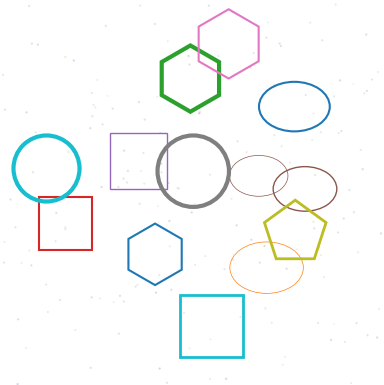[{"shape": "oval", "thickness": 1.5, "radius": 0.46, "center": [0.765, 0.723]}, {"shape": "hexagon", "thickness": 1.5, "radius": 0.4, "center": [0.403, 0.339]}, {"shape": "oval", "thickness": 0.5, "radius": 0.48, "center": [0.692, 0.305]}, {"shape": "hexagon", "thickness": 3, "radius": 0.43, "center": [0.495, 0.796]}, {"shape": "square", "thickness": 1.5, "radius": 0.34, "center": [0.17, 0.419]}, {"shape": "square", "thickness": 1, "radius": 0.37, "center": [0.36, 0.582]}, {"shape": "oval", "thickness": 0.5, "radius": 0.38, "center": [0.672, 0.543]}, {"shape": "oval", "thickness": 1, "radius": 0.41, "center": [0.792, 0.509]}, {"shape": "hexagon", "thickness": 1.5, "radius": 0.45, "center": [0.594, 0.886]}, {"shape": "circle", "thickness": 3, "radius": 0.46, "center": [0.502, 0.555]}, {"shape": "pentagon", "thickness": 2, "radius": 0.42, "center": [0.767, 0.396]}, {"shape": "circle", "thickness": 3, "radius": 0.43, "center": [0.121, 0.562]}, {"shape": "square", "thickness": 2, "radius": 0.4, "center": [0.549, 0.152]}]